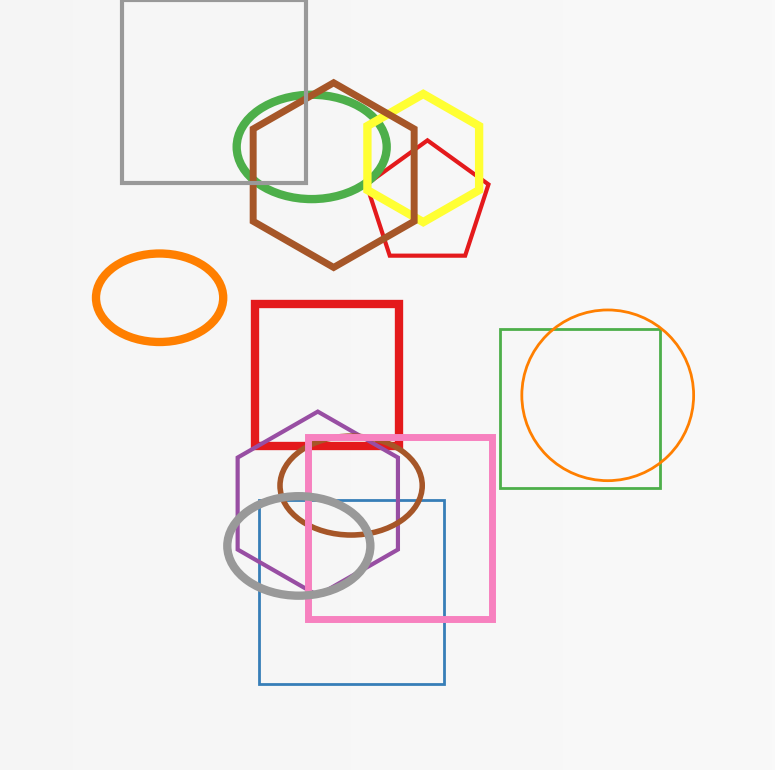[{"shape": "pentagon", "thickness": 1.5, "radius": 0.41, "center": [0.552, 0.735]}, {"shape": "square", "thickness": 3, "radius": 0.46, "center": [0.422, 0.513]}, {"shape": "square", "thickness": 1, "radius": 0.6, "center": [0.453, 0.231]}, {"shape": "oval", "thickness": 3, "radius": 0.48, "center": [0.402, 0.809]}, {"shape": "square", "thickness": 1, "radius": 0.52, "center": [0.748, 0.47]}, {"shape": "hexagon", "thickness": 1.5, "radius": 0.6, "center": [0.41, 0.346]}, {"shape": "circle", "thickness": 1, "radius": 0.55, "center": [0.784, 0.487]}, {"shape": "oval", "thickness": 3, "radius": 0.41, "center": [0.206, 0.613]}, {"shape": "hexagon", "thickness": 3, "radius": 0.42, "center": [0.546, 0.795]}, {"shape": "hexagon", "thickness": 2.5, "radius": 0.6, "center": [0.431, 0.773]}, {"shape": "oval", "thickness": 2, "radius": 0.46, "center": [0.453, 0.369]}, {"shape": "square", "thickness": 2.5, "radius": 0.59, "center": [0.516, 0.314]}, {"shape": "square", "thickness": 1.5, "radius": 0.59, "center": [0.276, 0.881]}, {"shape": "oval", "thickness": 3, "radius": 0.46, "center": [0.386, 0.291]}]